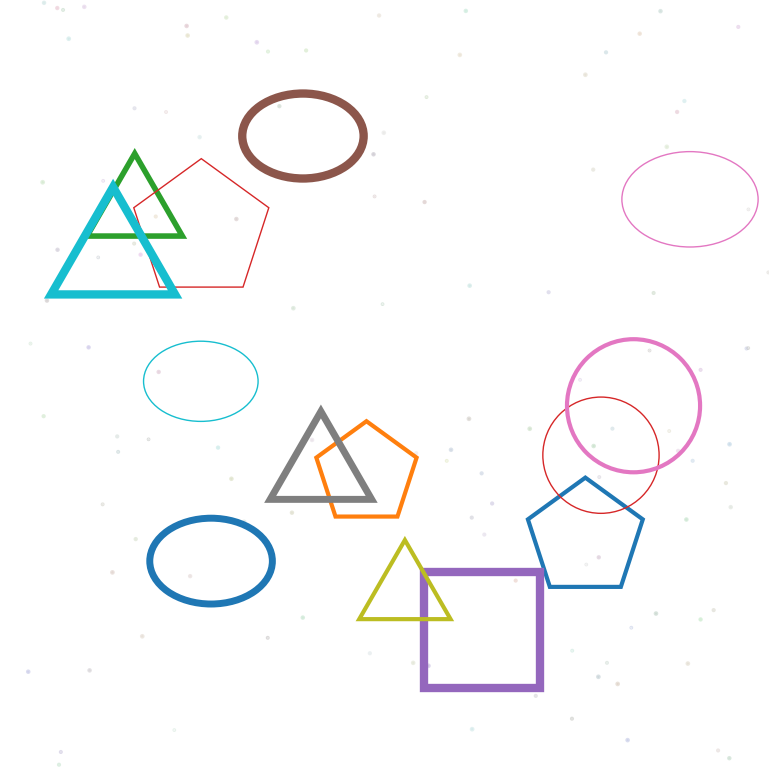[{"shape": "pentagon", "thickness": 1.5, "radius": 0.39, "center": [0.76, 0.301]}, {"shape": "oval", "thickness": 2.5, "radius": 0.4, "center": [0.274, 0.271]}, {"shape": "pentagon", "thickness": 1.5, "radius": 0.34, "center": [0.476, 0.385]}, {"shape": "triangle", "thickness": 2, "radius": 0.36, "center": [0.175, 0.729]}, {"shape": "pentagon", "thickness": 0.5, "radius": 0.46, "center": [0.261, 0.702]}, {"shape": "circle", "thickness": 0.5, "radius": 0.38, "center": [0.78, 0.409]}, {"shape": "square", "thickness": 3, "radius": 0.38, "center": [0.626, 0.182]}, {"shape": "oval", "thickness": 3, "radius": 0.39, "center": [0.393, 0.823]}, {"shape": "oval", "thickness": 0.5, "radius": 0.44, "center": [0.896, 0.741]}, {"shape": "circle", "thickness": 1.5, "radius": 0.43, "center": [0.823, 0.473]}, {"shape": "triangle", "thickness": 2.5, "radius": 0.38, "center": [0.417, 0.39]}, {"shape": "triangle", "thickness": 1.5, "radius": 0.34, "center": [0.526, 0.23]}, {"shape": "oval", "thickness": 0.5, "radius": 0.37, "center": [0.261, 0.505]}, {"shape": "triangle", "thickness": 3, "radius": 0.46, "center": [0.147, 0.664]}]